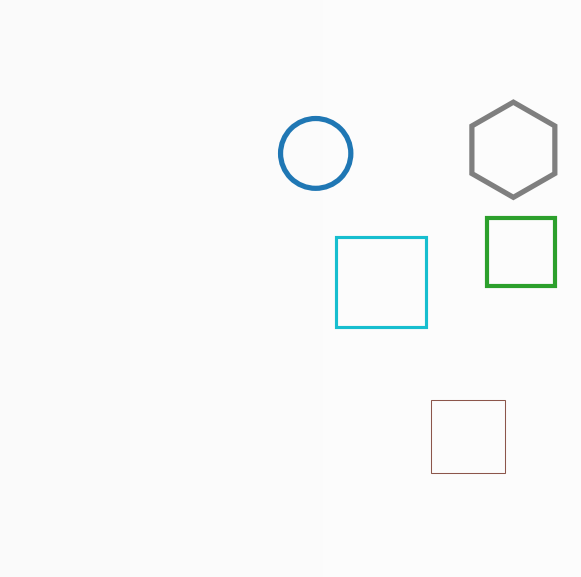[{"shape": "circle", "thickness": 2.5, "radius": 0.3, "center": [0.543, 0.733]}, {"shape": "square", "thickness": 2, "radius": 0.29, "center": [0.896, 0.562]}, {"shape": "square", "thickness": 0.5, "radius": 0.32, "center": [0.805, 0.244]}, {"shape": "hexagon", "thickness": 2.5, "radius": 0.41, "center": [0.883, 0.74]}, {"shape": "square", "thickness": 1.5, "radius": 0.39, "center": [0.656, 0.511]}]